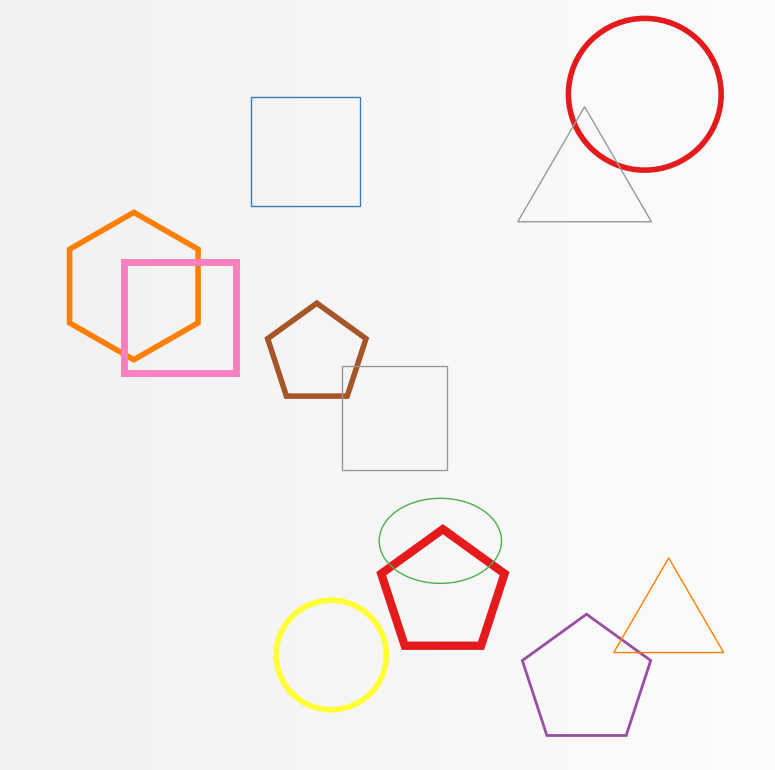[{"shape": "pentagon", "thickness": 3, "radius": 0.42, "center": [0.571, 0.229]}, {"shape": "circle", "thickness": 2, "radius": 0.49, "center": [0.832, 0.878]}, {"shape": "square", "thickness": 0.5, "radius": 0.35, "center": [0.394, 0.804]}, {"shape": "oval", "thickness": 0.5, "radius": 0.39, "center": [0.568, 0.298]}, {"shape": "pentagon", "thickness": 1, "radius": 0.44, "center": [0.757, 0.115]}, {"shape": "hexagon", "thickness": 2, "radius": 0.48, "center": [0.173, 0.629]}, {"shape": "triangle", "thickness": 0.5, "radius": 0.41, "center": [0.863, 0.193]}, {"shape": "circle", "thickness": 2, "radius": 0.36, "center": [0.427, 0.149]}, {"shape": "pentagon", "thickness": 2, "radius": 0.33, "center": [0.409, 0.54]}, {"shape": "square", "thickness": 2.5, "radius": 0.36, "center": [0.232, 0.588]}, {"shape": "square", "thickness": 0.5, "radius": 0.34, "center": [0.509, 0.457]}, {"shape": "triangle", "thickness": 0.5, "radius": 0.5, "center": [0.754, 0.762]}]